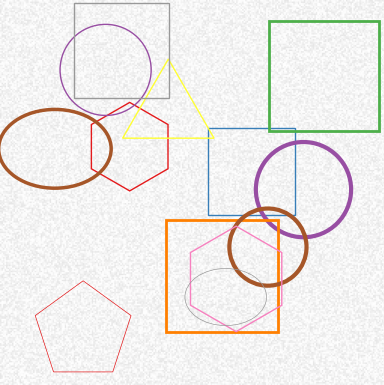[{"shape": "pentagon", "thickness": 0.5, "radius": 0.65, "center": [0.216, 0.14]}, {"shape": "hexagon", "thickness": 1, "radius": 0.57, "center": [0.337, 0.619]}, {"shape": "square", "thickness": 1, "radius": 0.56, "center": [0.654, 0.553]}, {"shape": "square", "thickness": 2, "radius": 0.72, "center": [0.841, 0.802]}, {"shape": "circle", "thickness": 1, "radius": 0.59, "center": [0.274, 0.818]}, {"shape": "circle", "thickness": 3, "radius": 0.62, "center": [0.788, 0.507]}, {"shape": "square", "thickness": 2, "radius": 0.73, "center": [0.577, 0.284]}, {"shape": "triangle", "thickness": 1, "radius": 0.69, "center": [0.437, 0.71]}, {"shape": "oval", "thickness": 2.5, "radius": 0.73, "center": [0.143, 0.613]}, {"shape": "circle", "thickness": 3, "radius": 0.5, "center": [0.696, 0.358]}, {"shape": "hexagon", "thickness": 1, "radius": 0.68, "center": [0.613, 0.276]}, {"shape": "square", "thickness": 1, "radius": 0.62, "center": [0.315, 0.868]}, {"shape": "oval", "thickness": 0.5, "radius": 0.53, "center": [0.586, 0.229]}]